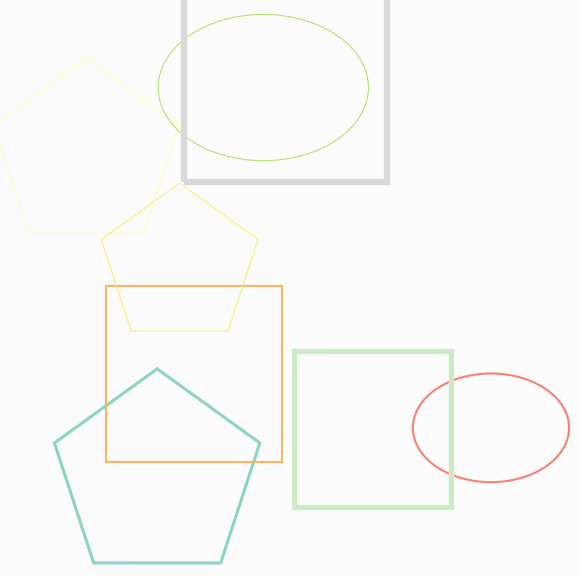[{"shape": "pentagon", "thickness": 1.5, "radius": 0.93, "center": [0.27, 0.175]}, {"shape": "pentagon", "thickness": 0.5, "radius": 0.84, "center": [0.148, 0.731]}, {"shape": "oval", "thickness": 1, "radius": 0.67, "center": [0.845, 0.258]}, {"shape": "square", "thickness": 1, "radius": 0.76, "center": [0.334, 0.351]}, {"shape": "oval", "thickness": 0.5, "radius": 0.9, "center": [0.453, 0.848]}, {"shape": "square", "thickness": 3, "radius": 0.87, "center": [0.491, 0.858]}, {"shape": "square", "thickness": 2.5, "radius": 0.67, "center": [0.641, 0.256]}, {"shape": "pentagon", "thickness": 0.5, "radius": 0.71, "center": [0.309, 0.54]}]